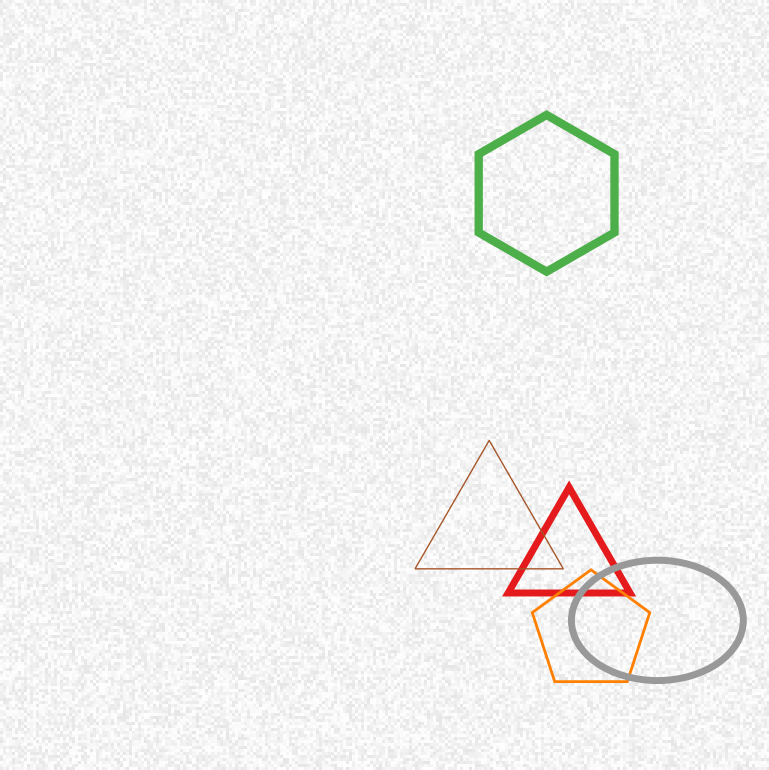[{"shape": "triangle", "thickness": 2.5, "radius": 0.46, "center": [0.739, 0.276]}, {"shape": "hexagon", "thickness": 3, "radius": 0.51, "center": [0.71, 0.749]}, {"shape": "pentagon", "thickness": 1, "radius": 0.4, "center": [0.768, 0.18]}, {"shape": "triangle", "thickness": 0.5, "radius": 0.56, "center": [0.635, 0.317]}, {"shape": "oval", "thickness": 2.5, "radius": 0.56, "center": [0.854, 0.194]}]